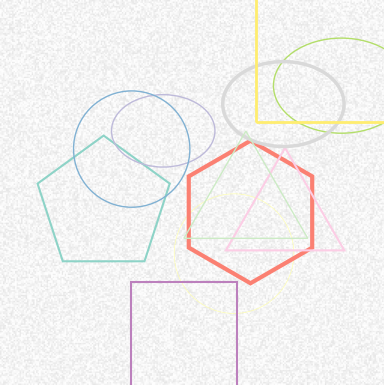[{"shape": "pentagon", "thickness": 1.5, "radius": 0.9, "center": [0.269, 0.467]}, {"shape": "circle", "thickness": 0.5, "radius": 0.78, "center": [0.608, 0.341]}, {"shape": "oval", "thickness": 1, "radius": 0.67, "center": [0.424, 0.66]}, {"shape": "hexagon", "thickness": 3, "radius": 0.93, "center": [0.651, 0.449]}, {"shape": "circle", "thickness": 1, "radius": 0.76, "center": [0.342, 0.613]}, {"shape": "oval", "thickness": 1, "radius": 0.88, "center": [0.887, 0.778]}, {"shape": "triangle", "thickness": 1.5, "radius": 0.89, "center": [0.74, 0.438]}, {"shape": "oval", "thickness": 2.5, "radius": 0.79, "center": [0.736, 0.73]}, {"shape": "square", "thickness": 1.5, "radius": 0.69, "center": [0.477, 0.13]}, {"shape": "triangle", "thickness": 1, "radius": 0.93, "center": [0.639, 0.474]}, {"shape": "square", "thickness": 2, "radius": 0.94, "center": [0.851, 0.872]}]